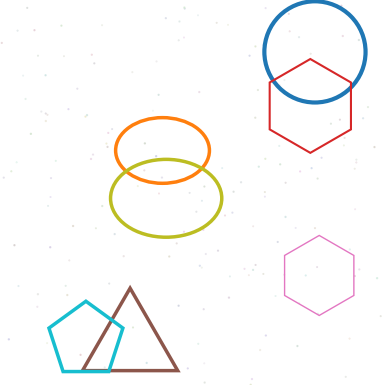[{"shape": "circle", "thickness": 3, "radius": 0.66, "center": [0.818, 0.865]}, {"shape": "oval", "thickness": 2.5, "radius": 0.61, "center": [0.422, 0.609]}, {"shape": "hexagon", "thickness": 1.5, "radius": 0.61, "center": [0.806, 0.725]}, {"shape": "triangle", "thickness": 2.5, "radius": 0.71, "center": [0.338, 0.109]}, {"shape": "hexagon", "thickness": 1, "radius": 0.52, "center": [0.829, 0.285]}, {"shape": "oval", "thickness": 2.5, "radius": 0.72, "center": [0.432, 0.485]}, {"shape": "pentagon", "thickness": 2.5, "radius": 0.5, "center": [0.223, 0.117]}]